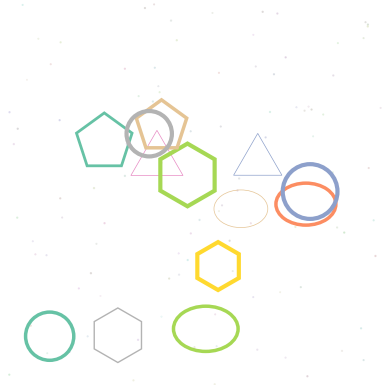[{"shape": "pentagon", "thickness": 2, "radius": 0.38, "center": [0.271, 0.631]}, {"shape": "circle", "thickness": 2.5, "radius": 0.31, "center": [0.129, 0.127]}, {"shape": "oval", "thickness": 2.5, "radius": 0.39, "center": [0.795, 0.47]}, {"shape": "triangle", "thickness": 0.5, "radius": 0.36, "center": [0.669, 0.581]}, {"shape": "circle", "thickness": 3, "radius": 0.36, "center": [0.805, 0.503]}, {"shape": "triangle", "thickness": 0.5, "radius": 0.39, "center": [0.408, 0.583]}, {"shape": "hexagon", "thickness": 3, "radius": 0.41, "center": [0.487, 0.546]}, {"shape": "oval", "thickness": 2.5, "radius": 0.42, "center": [0.535, 0.146]}, {"shape": "hexagon", "thickness": 3, "radius": 0.31, "center": [0.566, 0.309]}, {"shape": "oval", "thickness": 0.5, "radius": 0.35, "center": [0.626, 0.458]}, {"shape": "pentagon", "thickness": 2.5, "radius": 0.34, "center": [0.42, 0.672]}, {"shape": "hexagon", "thickness": 1, "radius": 0.35, "center": [0.306, 0.129]}, {"shape": "circle", "thickness": 3, "radius": 0.29, "center": [0.388, 0.653]}]